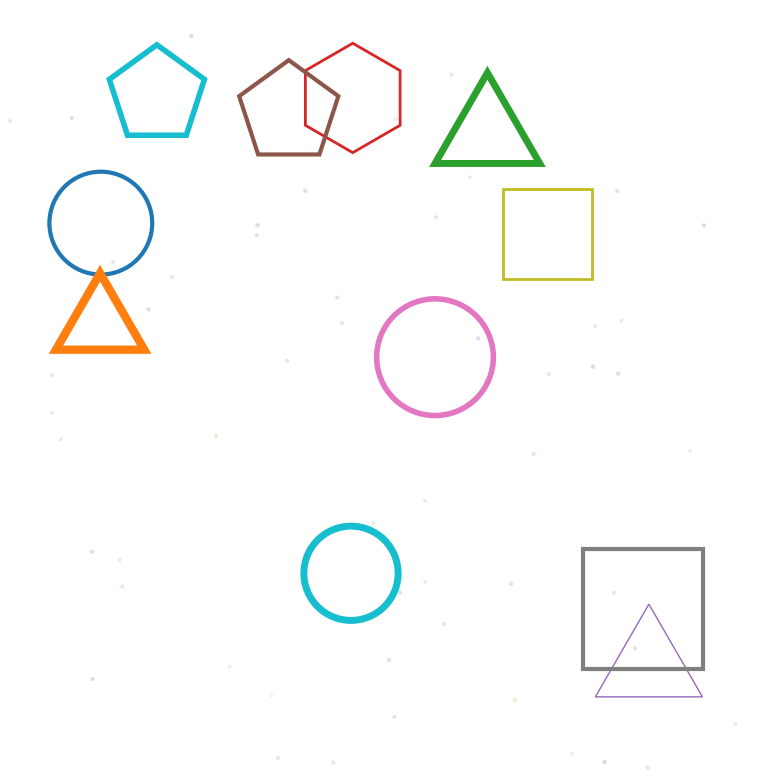[{"shape": "circle", "thickness": 1.5, "radius": 0.33, "center": [0.131, 0.71]}, {"shape": "triangle", "thickness": 3, "radius": 0.33, "center": [0.13, 0.579]}, {"shape": "triangle", "thickness": 2.5, "radius": 0.39, "center": [0.633, 0.827]}, {"shape": "hexagon", "thickness": 1, "radius": 0.36, "center": [0.458, 0.873]}, {"shape": "triangle", "thickness": 0.5, "radius": 0.4, "center": [0.843, 0.135]}, {"shape": "pentagon", "thickness": 1.5, "radius": 0.34, "center": [0.375, 0.854]}, {"shape": "circle", "thickness": 2, "radius": 0.38, "center": [0.565, 0.536]}, {"shape": "square", "thickness": 1.5, "radius": 0.39, "center": [0.835, 0.209]}, {"shape": "square", "thickness": 1, "radius": 0.29, "center": [0.711, 0.696]}, {"shape": "circle", "thickness": 2.5, "radius": 0.31, "center": [0.456, 0.255]}, {"shape": "pentagon", "thickness": 2, "radius": 0.32, "center": [0.204, 0.877]}]